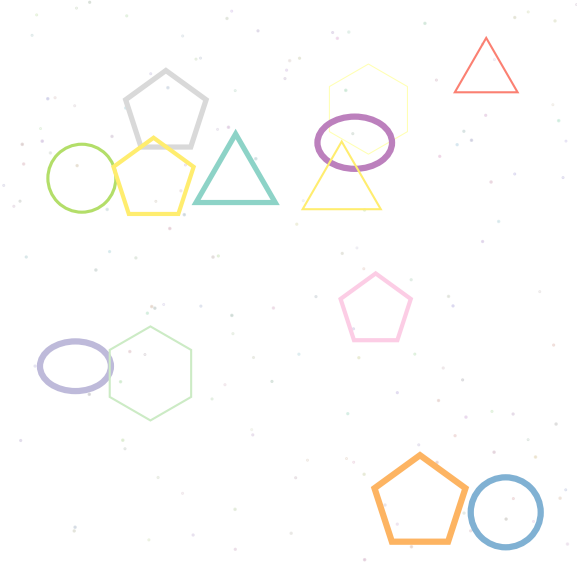[{"shape": "triangle", "thickness": 2.5, "radius": 0.4, "center": [0.408, 0.688]}, {"shape": "hexagon", "thickness": 0.5, "radius": 0.39, "center": [0.638, 0.81]}, {"shape": "oval", "thickness": 3, "radius": 0.31, "center": [0.131, 0.365]}, {"shape": "triangle", "thickness": 1, "radius": 0.31, "center": [0.842, 0.871]}, {"shape": "circle", "thickness": 3, "radius": 0.3, "center": [0.876, 0.112]}, {"shape": "pentagon", "thickness": 3, "radius": 0.41, "center": [0.727, 0.128]}, {"shape": "circle", "thickness": 1.5, "radius": 0.29, "center": [0.142, 0.691]}, {"shape": "pentagon", "thickness": 2, "radius": 0.32, "center": [0.651, 0.462]}, {"shape": "pentagon", "thickness": 2.5, "radius": 0.37, "center": [0.287, 0.804]}, {"shape": "oval", "thickness": 3, "radius": 0.32, "center": [0.614, 0.752]}, {"shape": "hexagon", "thickness": 1, "radius": 0.41, "center": [0.26, 0.352]}, {"shape": "triangle", "thickness": 1, "radius": 0.39, "center": [0.592, 0.676]}, {"shape": "pentagon", "thickness": 2, "radius": 0.36, "center": [0.266, 0.688]}]